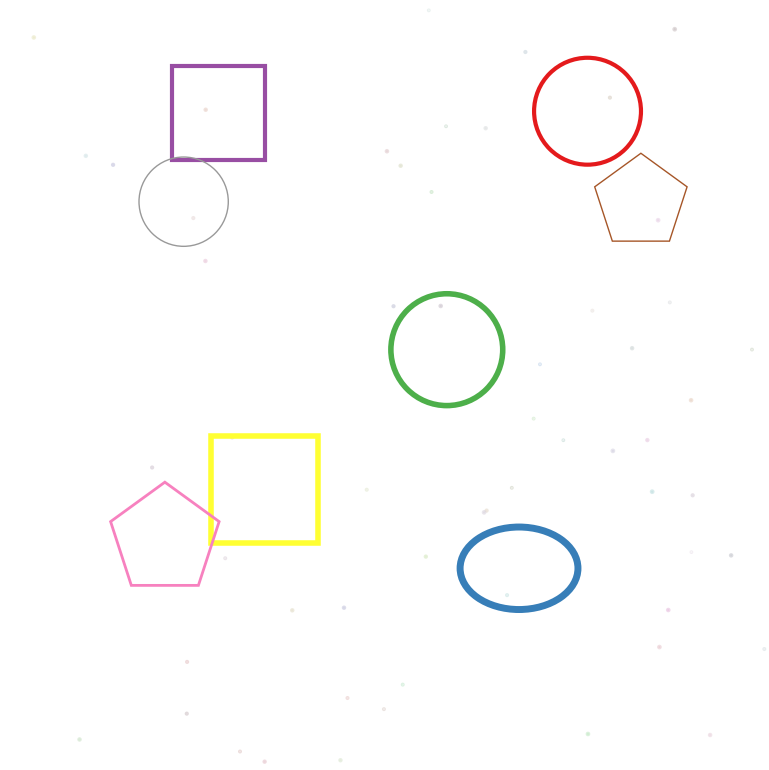[{"shape": "circle", "thickness": 1.5, "radius": 0.35, "center": [0.763, 0.856]}, {"shape": "oval", "thickness": 2.5, "radius": 0.38, "center": [0.674, 0.262]}, {"shape": "circle", "thickness": 2, "radius": 0.36, "center": [0.58, 0.546]}, {"shape": "square", "thickness": 1.5, "radius": 0.3, "center": [0.284, 0.853]}, {"shape": "square", "thickness": 2, "radius": 0.35, "center": [0.344, 0.364]}, {"shape": "pentagon", "thickness": 0.5, "radius": 0.32, "center": [0.832, 0.738]}, {"shape": "pentagon", "thickness": 1, "radius": 0.37, "center": [0.214, 0.3]}, {"shape": "circle", "thickness": 0.5, "radius": 0.29, "center": [0.239, 0.738]}]